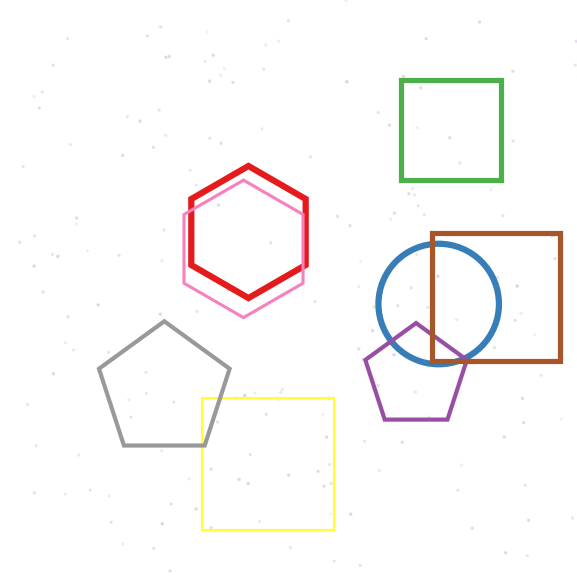[{"shape": "hexagon", "thickness": 3, "radius": 0.57, "center": [0.43, 0.597]}, {"shape": "circle", "thickness": 3, "radius": 0.52, "center": [0.76, 0.473]}, {"shape": "square", "thickness": 2.5, "radius": 0.43, "center": [0.781, 0.774]}, {"shape": "pentagon", "thickness": 2, "radius": 0.46, "center": [0.721, 0.347]}, {"shape": "square", "thickness": 1, "radius": 0.57, "center": [0.464, 0.196]}, {"shape": "square", "thickness": 2.5, "radius": 0.56, "center": [0.859, 0.485]}, {"shape": "hexagon", "thickness": 1.5, "radius": 0.6, "center": [0.422, 0.568]}, {"shape": "pentagon", "thickness": 2, "radius": 0.59, "center": [0.285, 0.324]}]